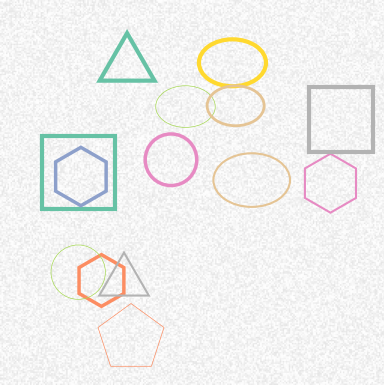[{"shape": "triangle", "thickness": 3, "radius": 0.41, "center": [0.33, 0.832]}, {"shape": "square", "thickness": 3, "radius": 0.47, "center": [0.203, 0.551]}, {"shape": "hexagon", "thickness": 2.5, "radius": 0.34, "center": [0.264, 0.271]}, {"shape": "pentagon", "thickness": 0.5, "radius": 0.45, "center": [0.34, 0.122]}, {"shape": "hexagon", "thickness": 2.5, "radius": 0.38, "center": [0.21, 0.542]}, {"shape": "circle", "thickness": 2.5, "radius": 0.34, "center": [0.444, 0.585]}, {"shape": "hexagon", "thickness": 1.5, "radius": 0.38, "center": [0.858, 0.524]}, {"shape": "circle", "thickness": 0.5, "radius": 0.35, "center": [0.203, 0.293]}, {"shape": "oval", "thickness": 0.5, "radius": 0.39, "center": [0.482, 0.723]}, {"shape": "oval", "thickness": 3, "radius": 0.44, "center": [0.604, 0.837]}, {"shape": "oval", "thickness": 1.5, "radius": 0.5, "center": [0.654, 0.532]}, {"shape": "oval", "thickness": 2, "radius": 0.37, "center": [0.612, 0.725]}, {"shape": "square", "thickness": 3, "radius": 0.42, "center": [0.886, 0.69]}, {"shape": "triangle", "thickness": 1.5, "radius": 0.37, "center": [0.322, 0.27]}]